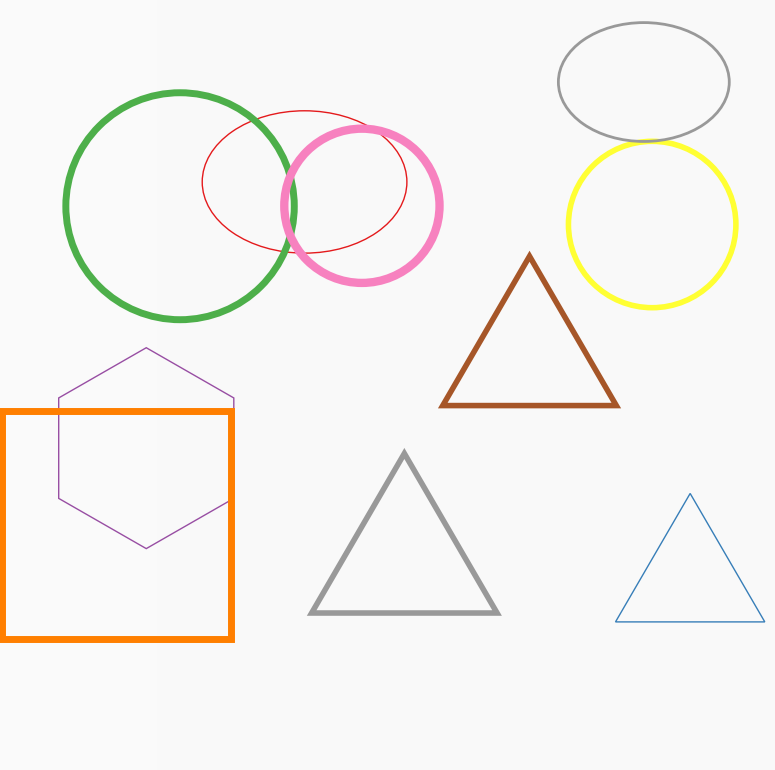[{"shape": "oval", "thickness": 0.5, "radius": 0.66, "center": [0.393, 0.764]}, {"shape": "triangle", "thickness": 0.5, "radius": 0.56, "center": [0.891, 0.248]}, {"shape": "circle", "thickness": 2.5, "radius": 0.74, "center": [0.232, 0.732]}, {"shape": "hexagon", "thickness": 0.5, "radius": 0.65, "center": [0.189, 0.418]}, {"shape": "square", "thickness": 2.5, "radius": 0.74, "center": [0.15, 0.318]}, {"shape": "circle", "thickness": 2, "radius": 0.54, "center": [0.842, 0.708]}, {"shape": "triangle", "thickness": 2, "radius": 0.65, "center": [0.683, 0.538]}, {"shape": "circle", "thickness": 3, "radius": 0.5, "center": [0.467, 0.733]}, {"shape": "triangle", "thickness": 2, "radius": 0.69, "center": [0.522, 0.273]}, {"shape": "oval", "thickness": 1, "radius": 0.55, "center": [0.831, 0.893]}]